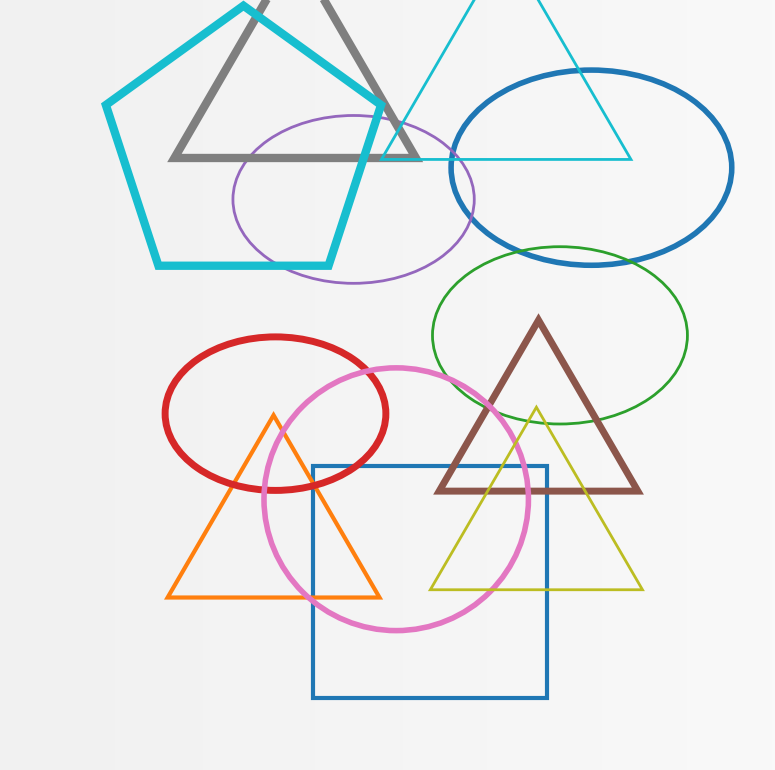[{"shape": "square", "thickness": 1.5, "radius": 0.75, "center": [0.555, 0.244]}, {"shape": "oval", "thickness": 2, "radius": 0.91, "center": [0.763, 0.782]}, {"shape": "triangle", "thickness": 1.5, "radius": 0.79, "center": [0.353, 0.303]}, {"shape": "oval", "thickness": 1, "radius": 0.82, "center": [0.723, 0.564]}, {"shape": "oval", "thickness": 2.5, "radius": 0.71, "center": [0.355, 0.463]}, {"shape": "oval", "thickness": 1, "radius": 0.78, "center": [0.456, 0.741]}, {"shape": "triangle", "thickness": 2.5, "radius": 0.74, "center": [0.695, 0.436]}, {"shape": "circle", "thickness": 2, "radius": 0.85, "center": [0.511, 0.352]}, {"shape": "triangle", "thickness": 3, "radius": 0.9, "center": [0.381, 0.885]}, {"shape": "triangle", "thickness": 1, "radius": 0.79, "center": [0.692, 0.313]}, {"shape": "triangle", "thickness": 1, "radius": 0.93, "center": [0.653, 0.886]}, {"shape": "pentagon", "thickness": 3, "radius": 0.93, "center": [0.314, 0.806]}]